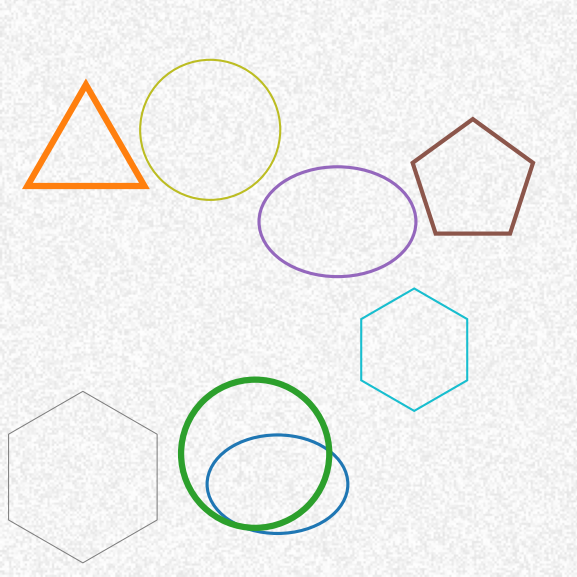[{"shape": "oval", "thickness": 1.5, "radius": 0.61, "center": [0.48, 0.161]}, {"shape": "triangle", "thickness": 3, "radius": 0.58, "center": [0.149, 0.736]}, {"shape": "circle", "thickness": 3, "radius": 0.64, "center": [0.442, 0.213]}, {"shape": "oval", "thickness": 1.5, "radius": 0.68, "center": [0.584, 0.615]}, {"shape": "pentagon", "thickness": 2, "radius": 0.55, "center": [0.819, 0.683]}, {"shape": "hexagon", "thickness": 0.5, "radius": 0.74, "center": [0.143, 0.173]}, {"shape": "circle", "thickness": 1, "radius": 0.61, "center": [0.364, 0.774]}, {"shape": "hexagon", "thickness": 1, "radius": 0.53, "center": [0.717, 0.394]}]